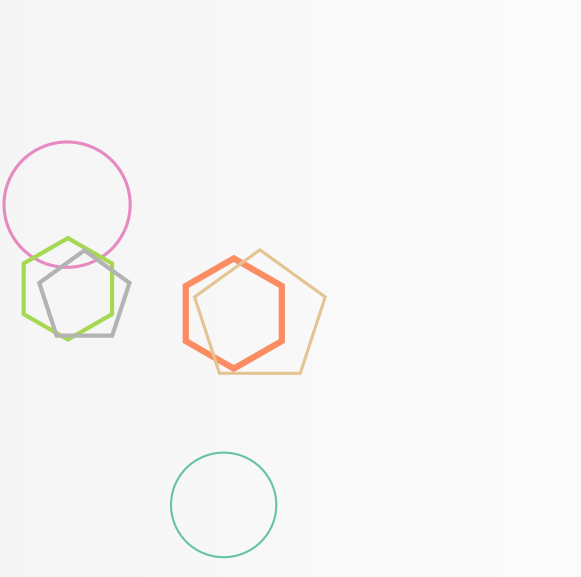[{"shape": "circle", "thickness": 1, "radius": 0.45, "center": [0.385, 0.125]}, {"shape": "hexagon", "thickness": 3, "radius": 0.48, "center": [0.402, 0.456]}, {"shape": "circle", "thickness": 1.5, "radius": 0.54, "center": [0.115, 0.645]}, {"shape": "hexagon", "thickness": 2, "radius": 0.44, "center": [0.117, 0.499]}, {"shape": "pentagon", "thickness": 1.5, "radius": 0.59, "center": [0.447, 0.448]}, {"shape": "pentagon", "thickness": 2, "radius": 0.41, "center": [0.145, 0.484]}]